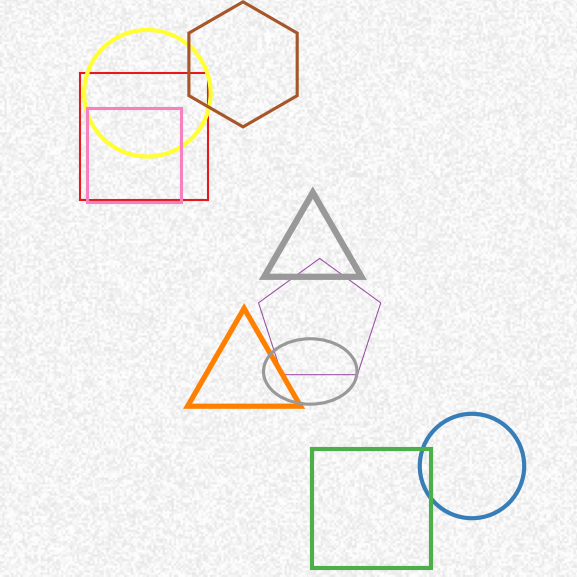[{"shape": "square", "thickness": 1, "radius": 0.55, "center": [0.249, 0.763]}, {"shape": "circle", "thickness": 2, "radius": 0.45, "center": [0.817, 0.192]}, {"shape": "square", "thickness": 2, "radius": 0.52, "center": [0.644, 0.119]}, {"shape": "pentagon", "thickness": 0.5, "radius": 0.56, "center": [0.553, 0.44]}, {"shape": "triangle", "thickness": 2.5, "radius": 0.57, "center": [0.423, 0.352]}, {"shape": "circle", "thickness": 2, "radius": 0.55, "center": [0.255, 0.838]}, {"shape": "hexagon", "thickness": 1.5, "radius": 0.54, "center": [0.421, 0.888]}, {"shape": "square", "thickness": 1.5, "radius": 0.41, "center": [0.232, 0.731]}, {"shape": "oval", "thickness": 1.5, "radius": 0.4, "center": [0.537, 0.356]}, {"shape": "triangle", "thickness": 3, "radius": 0.49, "center": [0.542, 0.568]}]